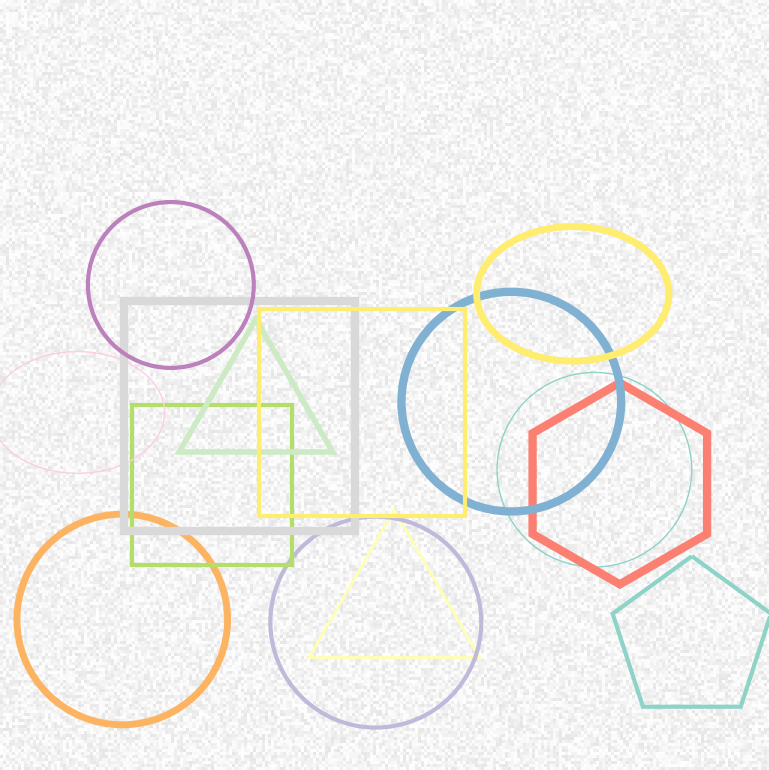[{"shape": "pentagon", "thickness": 1.5, "radius": 0.54, "center": [0.898, 0.17]}, {"shape": "circle", "thickness": 0.5, "radius": 0.63, "center": [0.772, 0.39]}, {"shape": "triangle", "thickness": 1, "radius": 0.64, "center": [0.512, 0.21]}, {"shape": "circle", "thickness": 1.5, "radius": 0.68, "center": [0.488, 0.192]}, {"shape": "hexagon", "thickness": 3, "radius": 0.65, "center": [0.805, 0.372]}, {"shape": "circle", "thickness": 3, "radius": 0.71, "center": [0.664, 0.478]}, {"shape": "circle", "thickness": 2.5, "radius": 0.68, "center": [0.159, 0.195]}, {"shape": "square", "thickness": 1.5, "radius": 0.52, "center": [0.275, 0.371]}, {"shape": "oval", "thickness": 0.5, "radius": 0.56, "center": [0.101, 0.464]}, {"shape": "square", "thickness": 3, "radius": 0.75, "center": [0.311, 0.459]}, {"shape": "circle", "thickness": 1.5, "radius": 0.54, "center": [0.222, 0.63]}, {"shape": "triangle", "thickness": 2, "radius": 0.58, "center": [0.332, 0.471]}, {"shape": "oval", "thickness": 2.5, "radius": 0.62, "center": [0.744, 0.618]}, {"shape": "square", "thickness": 1.5, "radius": 0.67, "center": [0.47, 0.465]}]